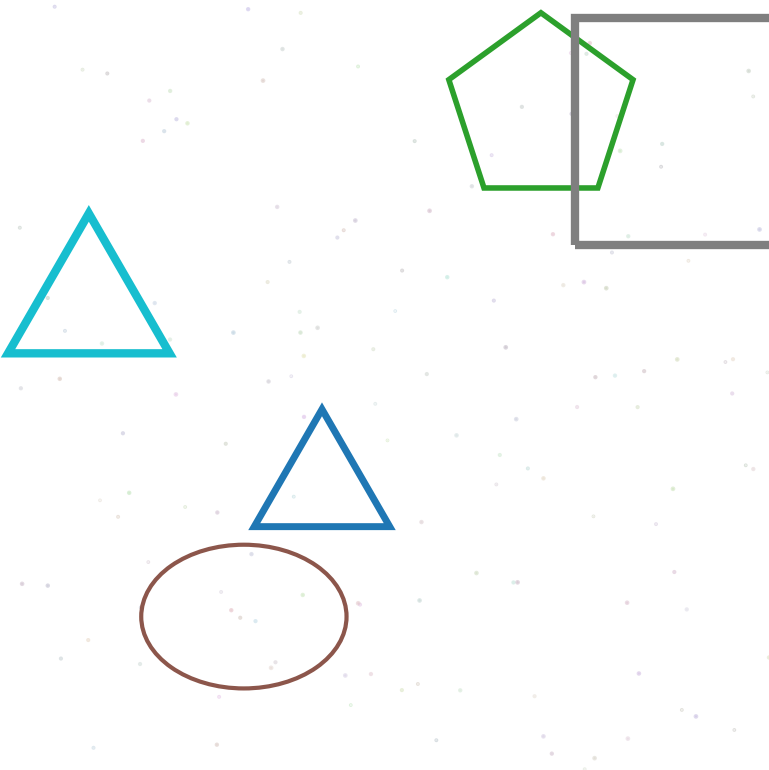[{"shape": "triangle", "thickness": 2.5, "radius": 0.51, "center": [0.418, 0.367]}, {"shape": "pentagon", "thickness": 2, "radius": 0.63, "center": [0.703, 0.858]}, {"shape": "oval", "thickness": 1.5, "radius": 0.67, "center": [0.317, 0.199]}, {"shape": "square", "thickness": 3, "radius": 0.74, "center": [0.895, 0.83]}, {"shape": "triangle", "thickness": 3, "radius": 0.61, "center": [0.115, 0.602]}]